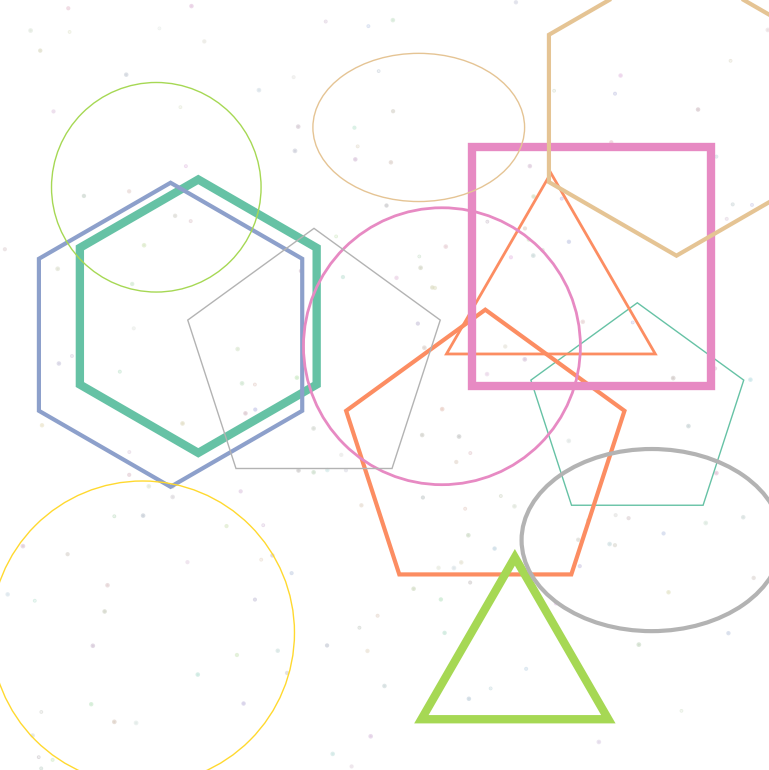[{"shape": "hexagon", "thickness": 3, "radius": 0.89, "center": [0.257, 0.589]}, {"shape": "pentagon", "thickness": 0.5, "radius": 0.73, "center": [0.828, 0.461]}, {"shape": "pentagon", "thickness": 1.5, "radius": 0.95, "center": [0.63, 0.408]}, {"shape": "triangle", "thickness": 1, "radius": 0.78, "center": [0.715, 0.619]}, {"shape": "hexagon", "thickness": 1.5, "radius": 0.99, "center": [0.222, 0.565]}, {"shape": "square", "thickness": 3, "radius": 0.78, "center": [0.768, 0.654]}, {"shape": "circle", "thickness": 1, "radius": 0.9, "center": [0.574, 0.55]}, {"shape": "triangle", "thickness": 3, "radius": 0.7, "center": [0.669, 0.136]}, {"shape": "circle", "thickness": 0.5, "radius": 0.68, "center": [0.203, 0.757]}, {"shape": "circle", "thickness": 0.5, "radius": 0.99, "center": [0.185, 0.178]}, {"shape": "oval", "thickness": 0.5, "radius": 0.69, "center": [0.544, 0.834]}, {"shape": "hexagon", "thickness": 1.5, "radius": 0.96, "center": [0.879, 0.859]}, {"shape": "oval", "thickness": 1.5, "radius": 0.84, "center": [0.846, 0.299]}, {"shape": "pentagon", "thickness": 0.5, "radius": 0.86, "center": [0.408, 0.531]}]